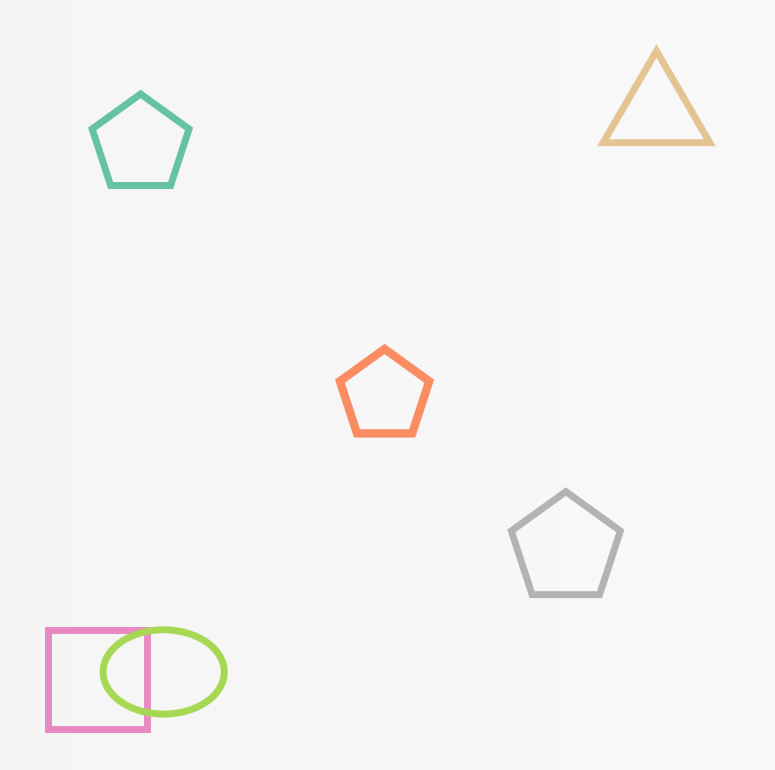[{"shape": "pentagon", "thickness": 2.5, "radius": 0.33, "center": [0.181, 0.812]}, {"shape": "pentagon", "thickness": 3, "radius": 0.3, "center": [0.496, 0.486]}, {"shape": "square", "thickness": 2.5, "radius": 0.32, "center": [0.125, 0.118]}, {"shape": "oval", "thickness": 2.5, "radius": 0.39, "center": [0.211, 0.127]}, {"shape": "triangle", "thickness": 2.5, "radius": 0.4, "center": [0.847, 0.854]}, {"shape": "pentagon", "thickness": 2.5, "radius": 0.37, "center": [0.73, 0.288]}]